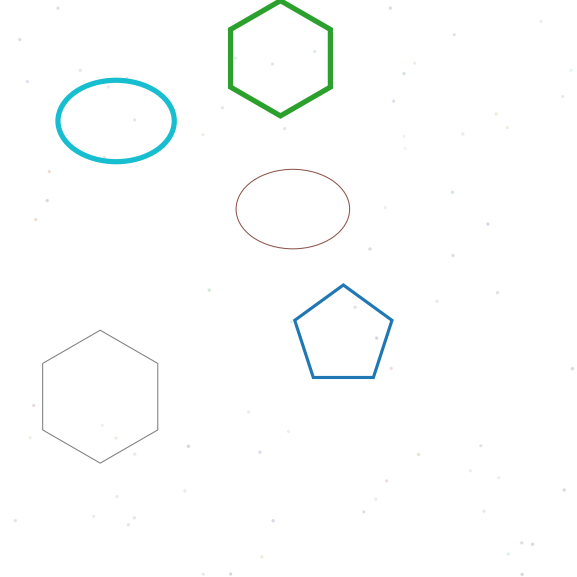[{"shape": "pentagon", "thickness": 1.5, "radius": 0.44, "center": [0.595, 0.417]}, {"shape": "hexagon", "thickness": 2.5, "radius": 0.5, "center": [0.486, 0.898]}, {"shape": "oval", "thickness": 0.5, "radius": 0.49, "center": [0.507, 0.637]}, {"shape": "hexagon", "thickness": 0.5, "radius": 0.58, "center": [0.174, 0.312]}, {"shape": "oval", "thickness": 2.5, "radius": 0.5, "center": [0.201, 0.79]}]